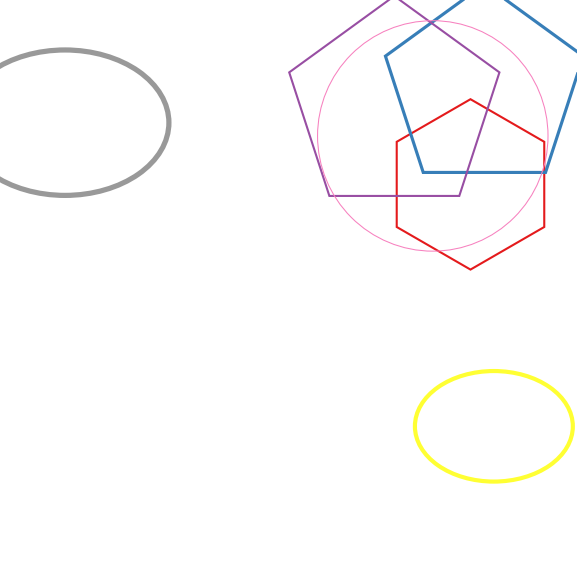[{"shape": "hexagon", "thickness": 1, "radius": 0.74, "center": [0.815, 0.68]}, {"shape": "pentagon", "thickness": 1.5, "radius": 0.9, "center": [0.839, 0.846]}, {"shape": "pentagon", "thickness": 1, "radius": 0.96, "center": [0.683, 0.815]}, {"shape": "oval", "thickness": 2, "radius": 0.68, "center": [0.855, 0.261]}, {"shape": "circle", "thickness": 0.5, "radius": 1.0, "center": [0.749, 0.764]}, {"shape": "oval", "thickness": 2.5, "radius": 0.9, "center": [0.113, 0.787]}]